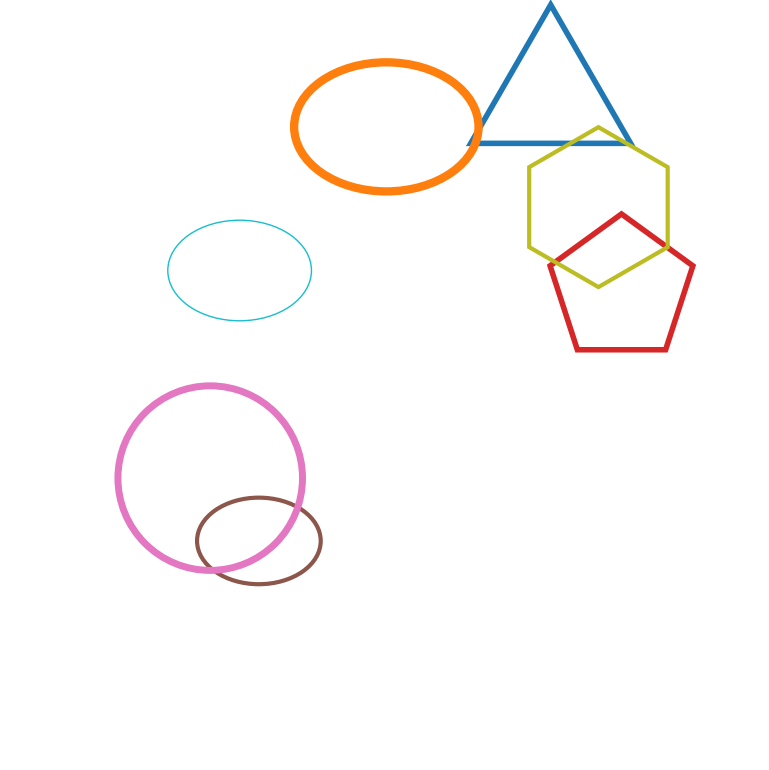[{"shape": "triangle", "thickness": 2, "radius": 0.6, "center": [0.715, 0.874]}, {"shape": "oval", "thickness": 3, "radius": 0.6, "center": [0.502, 0.835]}, {"shape": "pentagon", "thickness": 2, "radius": 0.49, "center": [0.807, 0.625]}, {"shape": "oval", "thickness": 1.5, "radius": 0.4, "center": [0.336, 0.297]}, {"shape": "circle", "thickness": 2.5, "radius": 0.6, "center": [0.273, 0.379]}, {"shape": "hexagon", "thickness": 1.5, "radius": 0.52, "center": [0.777, 0.731]}, {"shape": "oval", "thickness": 0.5, "radius": 0.47, "center": [0.311, 0.649]}]